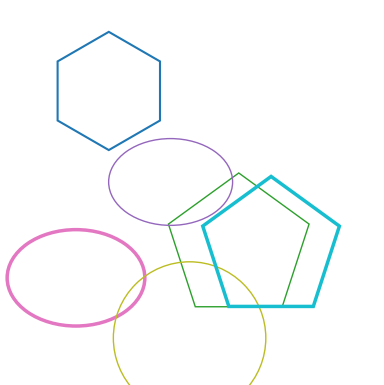[{"shape": "hexagon", "thickness": 1.5, "radius": 0.77, "center": [0.283, 0.764]}, {"shape": "pentagon", "thickness": 1, "radius": 0.96, "center": [0.62, 0.359]}, {"shape": "oval", "thickness": 1, "radius": 0.8, "center": [0.443, 0.527]}, {"shape": "oval", "thickness": 2.5, "radius": 0.89, "center": [0.197, 0.278]}, {"shape": "circle", "thickness": 1, "radius": 0.99, "center": [0.492, 0.122]}, {"shape": "pentagon", "thickness": 2.5, "radius": 0.93, "center": [0.704, 0.355]}]